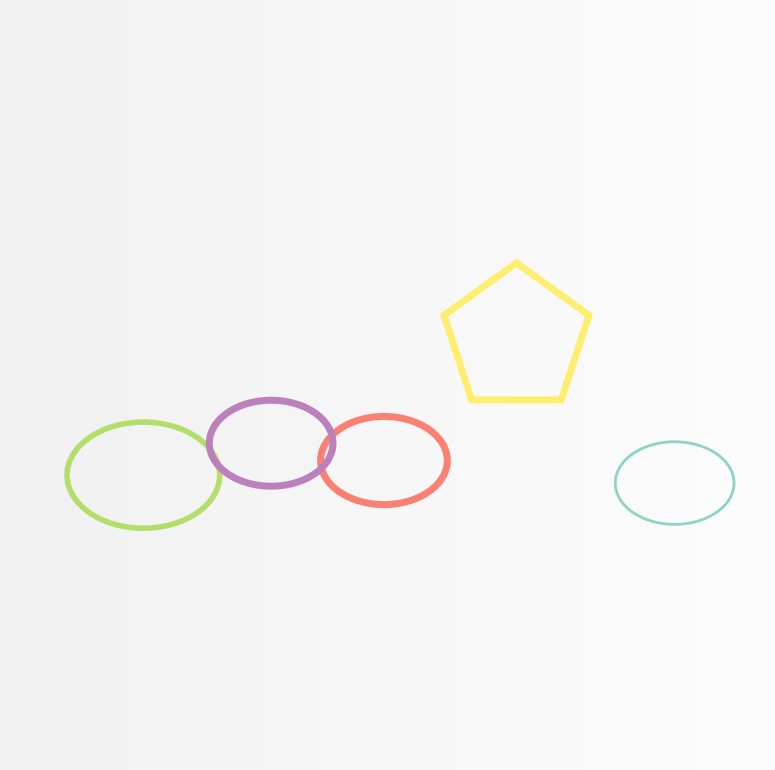[{"shape": "oval", "thickness": 1, "radius": 0.38, "center": [0.871, 0.373]}, {"shape": "oval", "thickness": 2.5, "radius": 0.41, "center": [0.495, 0.402]}, {"shape": "oval", "thickness": 2, "radius": 0.49, "center": [0.185, 0.383]}, {"shape": "oval", "thickness": 2.5, "radius": 0.4, "center": [0.35, 0.424]}, {"shape": "pentagon", "thickness": 2.5, "radius": 0.49, "center": [0.666, 0.56]}]